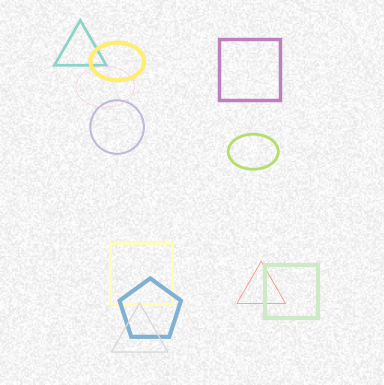[{"shape": "triangle", "thickness": 2, "radius": 0.39, "center": [0.209, 0.869]}, {"shape": "square", "thickness": 2, "radius": 0.4, "center": [0.367, 0.29]}, {"shape": "circle", "thickness": 1.5, "radius": 0.35, "center": [0.304, 0.67]}, {"shape": "triangle", "thickness": 0.5, "radius": 0.37, "center": [0.679, 0.248]}, {"shape": "pentagon", "thickness": 3, "radius": 0.42, "center": [0.39, 0.193]}, {"shape": "oval", "thickness": 2, "radius": 0.33, "center": [0.658, 0.606]}, {"shape": "oval", "thickness": 0.5, "radius": 0.38, "center": [0.273, 0.774]}, {"shape": "triangle", "thickness": 1, "radius": 0.42, "center": [0.363, 0.128]}, {"shape": "square", "thickness": 2.5, "radius": 0.4, "center": [0.648, 0.82]}, {"shape": "square", "thickness": 3, "radius": 0.34, "center": [0.757, 0.242]}, {"shape": "oval", "thickness": 3, "radius": 0.35, "center": [0.305, 0.84]}]